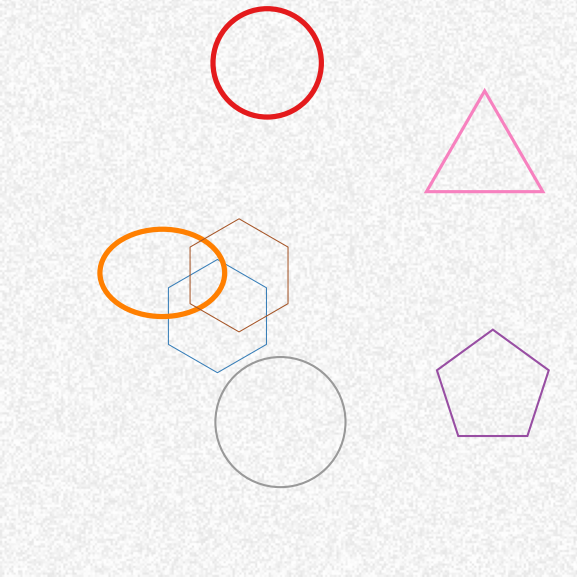[{"shape": "circle", "thickness": 2.5, "radius": 0.47, "center": [0.463, 0.89]}, {"shape": "hexagon", "thickness": 0.5, "radius": 0.49, "center": [0.377, 0.452]}, {"shape": "pentagon", "thickness": 1, "radius": 0.51, "center": [0.853, 0.327]}, {"shape": "oval", "thickness": 2.5, "radius": 0.54, "center": [0.281, 0.527]}, {"shape": "hexagon", "thickness": 0.5, "radius": 0.49, "center": [0.414, 0.522]}, {"shape": "triangle", "thickness": 1.5, "radius": 0.58, "center": [0.839, 0.725]}, {"shape": "circle", "thickness": 1, "radius": 0.56, "center": [0.486, 0.268]}]